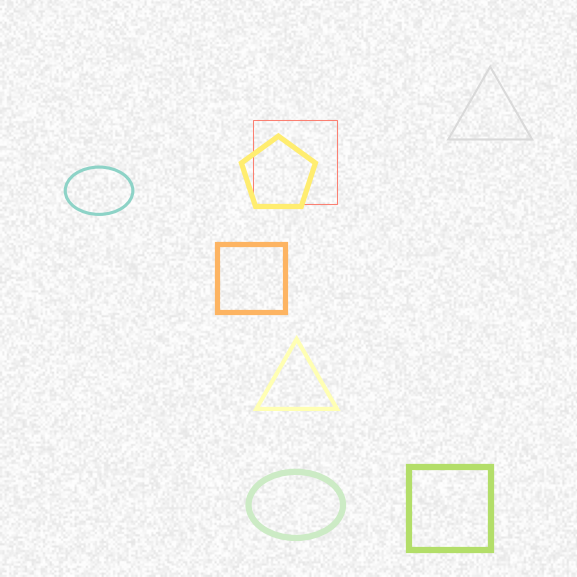[{"shape": "oval", "thickness": 1.5, "radius": 0.29, "center": [0.172, 0.669]}, {"shape": "triangle", "thickness": 2, "radius": 0.4, "center": [0.514, 0.331]}, {"shape": "square", "thickness": 0.5, "radius": 0.36, "center": [0.51, 0.719]}, {"shape": "square", "thickness": 2.5, "radius": 0.29, "center": [0.434, 0.517]}, {"shape": "square", "thickness": 3, "radius": 0.36, "center": [0.779, 0.119]}, {"shape": "triangle", "thickness": 1, "radius": 0.42, "center": [0.849, 0.8]}, {"shape": "oval", "thickness": 3, "radius": 0.41, "center": [0.512, 0.125]}, {"shape": "pentagon", "thickness": 2.5, "radius": 0.34, "center": [0.482, 0.696]}]